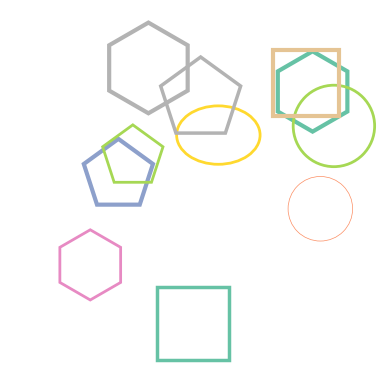[{"shape": "square", "thickness": 2.5, "radius": 0.47, "center": [0.502, 0.16]}, {"shape": "hexagon", "thickness": 3, "radius": 0.52, "center": [0.812, 0.762]}, {"shape": "circle", "thickness": 0.5, "radius": 0.42, "center": [0.832, 0.458]}, {"shape": "pentagon", "thickness": 3, "radius": 0.47, "center": [0.307, 0.545]}, {"shape": "hexagon", "thickness": 2, "radius": 0.46, "center": [0.234, 0.312]}, {"shape": "pentagon", "thickness": 2, "radius": 0.41, "center": [0.345, 0.593]}, {"shape": "circle", "thickness": 2, "radius": 0.53, "center": [0.867, 0.673]}, {"shape": "oval", "thickness": 2, "radius": 0.54, "center": [0.567, 0.649]}, {"shape": "square", "thickness": 3, "radius": 0.43, "center": [0.796, 0.784]}, {"shape": "pentagon", "thickness": 2.5, "radius": 0.55, "center": [0.521, 0.743]}, {"shape": "hexagon", "thickness": 3, "radius": 0.59, "center": [0.386, 0.824]}]